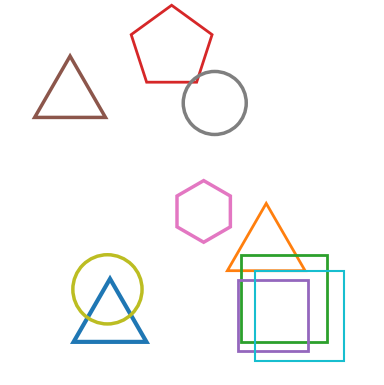[{"shape": "triangle", "thickness": 3, "radius": 0.55, "center": [0.286, 0.167]}, {"shape": "triangle", "thickness": 2, "radius": 0.58, "center": [0.691, 0.355]}, {"shape": "square", "thickness": 2, "radius": 0.56, "center": [0.737, 0.225]}, {"shape": "pentagon", "thickness": 2, "radius": 0.55, "center": [0.446, 0.876]}, {"shape": "square", "thickness": 2, "radius": 0.46, "center": [0.709, 0.18]}, {"shape": "triangle", "thickness": 2.5, "radius": 0.53, "center": [0.182, 0.748]}, {"shape": "hexagon", "thickness": 2.5, "radius": 0.4, "center": [0.529, 0.451]}, {"shape": "circle", "thickness": 2.5, "radius": 0.41, "center": [0.558, 0.733]}, {"shape": "circle", "thickness": 2.5, "radius": 0.45, "center": [0.279, 0.248]}, {"shape": "square", "thickness": 1.5, "radius": 0.58, "center": [0.779, 0.179]}]